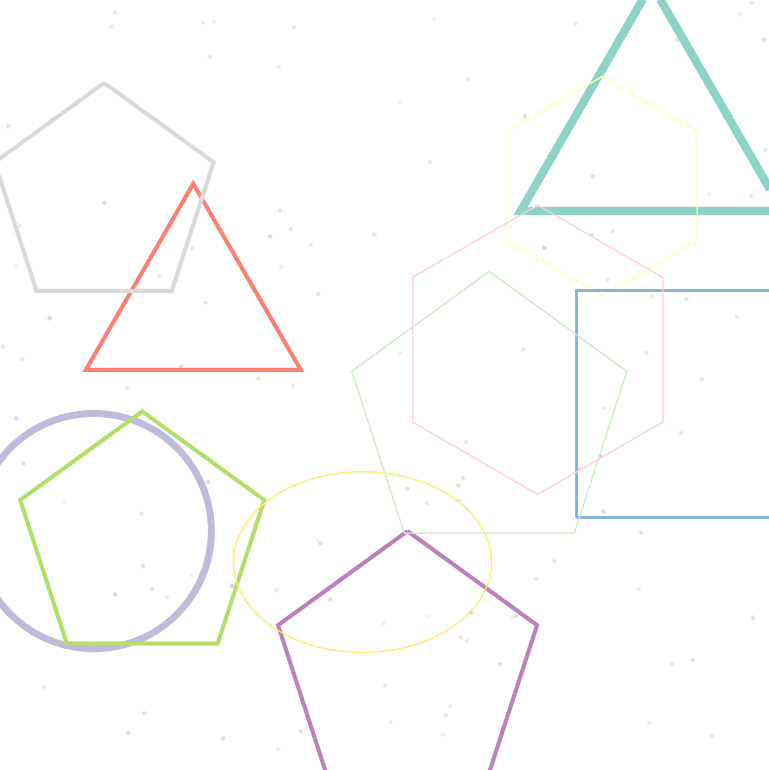[{"shape": "triangle", "thickness": 3, "radius": 0.98, "center": [0.846, 0.824]}, {"shape": "hexagon", "thickness": 0.5, "radius": 0.71, "center": [0.782, 0.758]}, {"shape": "circle", "thickness": 2.5, "radius": 0.76, "center": [0.122, 0.31]}, {"shape": "triangle", "thickness": 1.5, "radius": 0.81, "center": [0.251, 0.6]}, {"shape": "square", "thickness": 1, "radius": 0.74, "center": [0.896, 0.476]}, {"shape": "pentagon", "thickness": 1.5, "radius": 0.83, "center": [0.185, 0.299]}, {"shape": "hexagon", "thickness": 0.5, "radius": 0.94, "center": [0.698, 0.546]}, {"shape": "pentagon", "thickness": 1.5, "radius": 0.75, "center": [0.135, 0.743]}, {"shape": "pentagon", "thickness": 1.5, "radius": 0.88, "center": [0.529, 0.133]}, {"shape": "pentagon", "thickness": 0.5, "radius": 0.94, "center": [0.635, 0.46]}, {"shape": "oval", "thickness": 0.5, "radius": 0.84, "center": [0.471, 0.27]}]